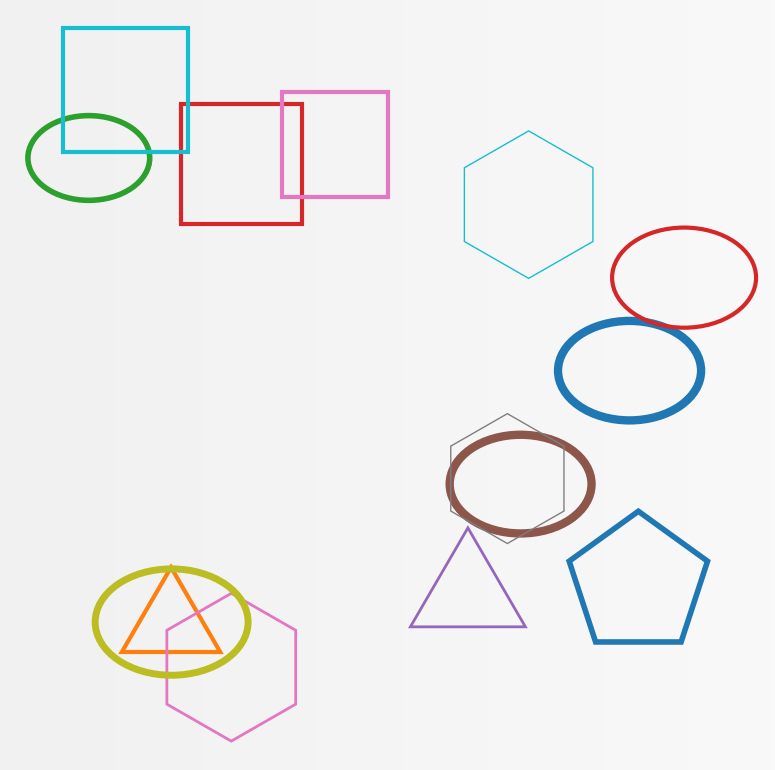[{"shape": "pentagon", "thickness": 2, "radius": 0.47, "center": [0.824, 0.242]}, {"shape": "oval", "thickness": 3, "radius": 0.46, "center": [0.812, 0.519]}, {"shape": "triangle", "thickness": 1.5, "radius": 0.37, "center": [0.221, 0.19]}, {"shape": "oval", "thickness": 2, "radius": 0.39, "center": [0.115, 0.795]}, {"shape": "oval", "thickness": 1.5, "radius": 0.46, "center": [0.883, 0.639]}, {"shape": "square", "thickness": 1.5, "radius": 0.39, "center": [0.311, 0.787]}, {"shape": "triangle", "thickness": 1, "radius": 0.43, "center": [0.604, 0.229]}, {"shape": "oval", "thickness": 3, "radius": 0.46, "center": [0.672, 0.371]}, {"shape": "hexagon", "thickness": 1, "radius": 0.48, "center": [0.298, 0.133]}, {"shape": "square", "thickness": 1.5, "radius": 0.34, "center": [0.432, 0.813]}, {"shape": "hexagon", "thickness": 0.5, "radius": 0.42, "center": [0.655, 0.378]}, {"shape": "oval", "thickness": 2.5, "radius": 0.49, "center": [0.221, 0.192]}, {"shape": "square", "thickness": 1.5, "radius": 0.4, "center": [0.162, 0.883]}, {"shape": "hexagon", "thickness": 0.5, "radius": 0.48, "center": [0.682, 0.734]}]